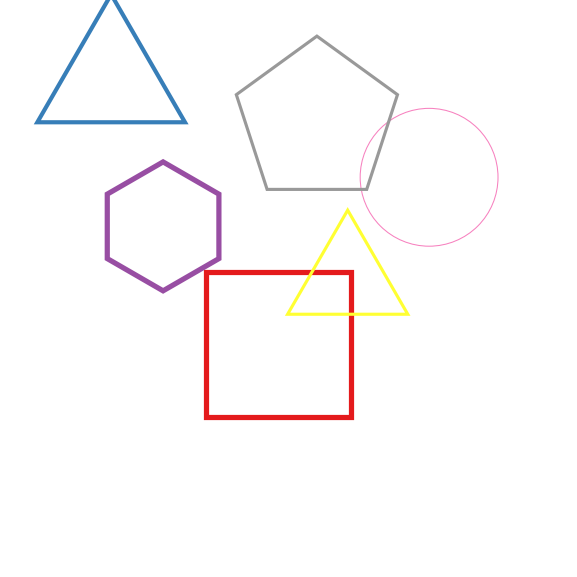[{"shape": "square", "thickness": 2.5, "radius": 0.63, "center": [0.482, 0.402]}, {"shape": "triangle", "thickness": 2, "radius": 0.74, "center": [0.192, 0.861]}, {"shape": "hexagon", "thickness": 2.5, "radius": 0.56, "center": [0.282, 0.607]}, {"shape": "triangle", "thickness": 1.5, "radius": 0.6, "center": [0.602, 0.515]}, {"shape": "circle", "thickness": 0.5, "radius": 0.6, "center": [0.743, 0.692]}, {"shape": "pentagon", "thickness": 1.5, "radius": 0.73, "center": [0.549, 0.79]}]